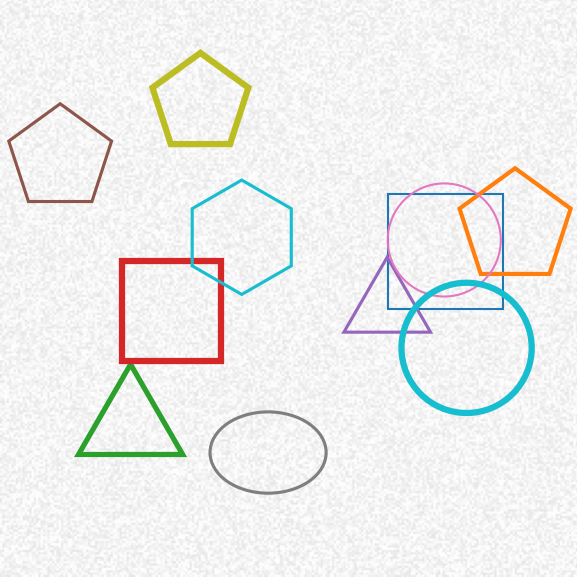[{"shape": "square", "thickness": 1, "radius": 0.5, "center": [0.772, 0.564]}, {"shape": "pentagon", "thickness": 2, "radius": 0.51, "center": [0.892, 0.607]}, {"shape": "triangle", "thickness": 2.5, "radius": 0.52, "center": [0.226, 0.264]}, {"shape": "square", "thickness": 3, "radius": 0.43, "center": [0.297, 0.46]}, {"shape": "triangle", "thickness": 1.5, "radius": 0.43, "center": [0.67, 0.467]}, {"shape": "pentagon", "thickness": 1.5, "radius": 0.47, "center": [0.104, 0.726]}, {"shape": "circle", "thickness": 1, "radius": 0.49, "center": [0.769, 0.584]}, {"shape": "oval", "thickness": 1.5, "radius": 0.5, "center": [0.464, 0.216]}, {"shape": "pentagon", "thickness": 3, "radius": 0.44, "center": [0.347, 0.82]}, {"shape": "hexagon", "thickness": 1.5, "radius": 0.5, "center": [0.419, 0.588]}, {"shape": "circle", "thickness": 3, "radius": 0.56, "center": [0.808, 0.397]}]